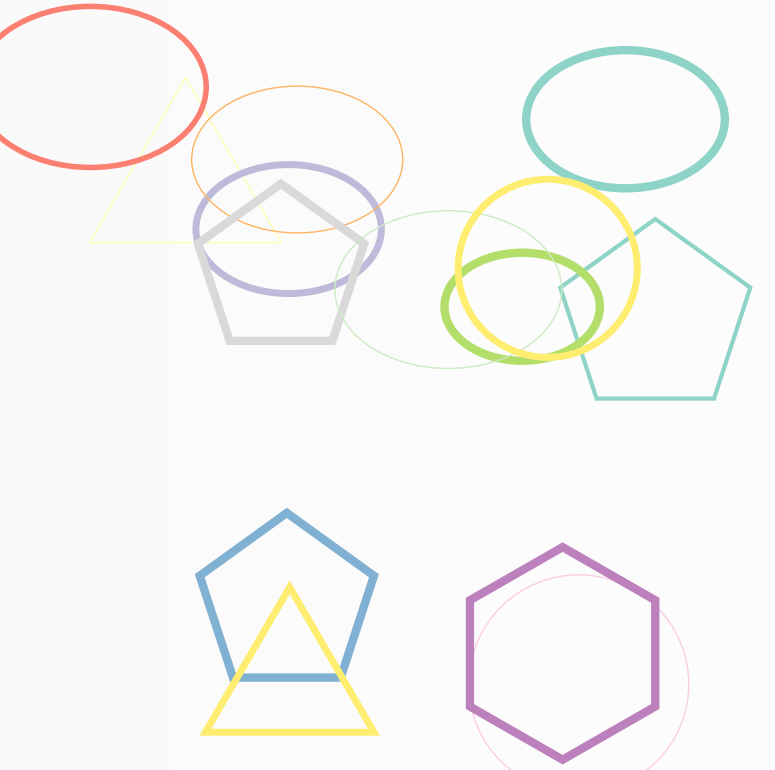[{"shape": "oval", "thickness": 3, "radius": 0.64, "center": [0.807, 0.845]}, {"shape": "pentagon", "thickness": 1.5, "radius": 0.64, "center": [0.846, 0.587]}, {"shape": "triangle", "thickness": 0.5, "radius": 0.72, "center": [0.239, 0.756]}, {"shape": "oval", "thickness": 2.5, "radius": 0.6, "center": [0.372, 0.702]}, {"shape": "oval", "thickness": 2, "radius": 0.75, "center": [0.117, 0.887]}, {"shape": "pentagon", "thickness": 3, "radius": 0.59, "center": [0.37, 0.216]}, {"shape": "oval", "thickness": 0.5, "radius": 0.68, "center": [0.383, 0.793]}, {"shape": "oval", "thickness": 3, "radius": 0.5, "center": [0.674, 0.602]}, {"shape": "circle", "thickness": 0.5, "radius": 0.71, "center": [0.747, 0.111]}, {"shape": "pentagon", "thickness": 3, "radius": 0.56, "center": [0.363, 0.649]}, {"shape": "hexagon", "thickness": 3, "radius": 0.69, "center": [0.726, 0.151]}, {"shape": "oval", "thickness": 0.5, "radius": 0.73, "center": [0.578, 0.624]}, {"shape": "triangle", "thickness": 2.5, "radius": 0.63, "center": [0.374, 0.112]}, {"shape": "circle", "thickness": 2.5, "radius": 0.58, "center": [0.707, 0.651]}]